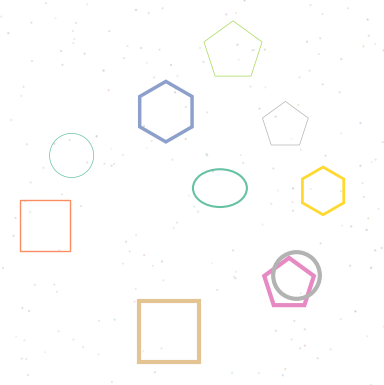[{"shape": "oval", "thickness": 1.5, "radius": 0.35, "center": [0.571, 0.511]}, {"shape": "circle", "thickness": 0.5, "radius": 0.29, "center": [0.186, 0.596]}, {"shape": "square", "thickness": 1, "radius": 0.33, "center": [0.117, 0.414]}, {"shape": "hexagon", "thickness": 2.5, "radius": 0.39, "center": [0.431, 0.71]}, {"shape": "pentagon", "thickness": 3, "radius": 0.34, "center": [0.751, 0.262]}, {"shape": "pentagon", "thickness": 0.5, "radius": 0.4, "center": [0.605, 0.867]}, {"shape": "hexagon", "thickness": 2, "radius": 0.31, "center": [0.839, 0.504]}, {"shape": "square", "thickness": 3, "radius": 0.39, "center": [0.438, 0.139]}, {"shape": "circle", "thickness": 3, "radius": 0.3, "center": [0.77, 0.284]}, {"shape": "pentagon", "thickness": 0.5, "radius": 0.31, "center": [0.741, 0.674]}]